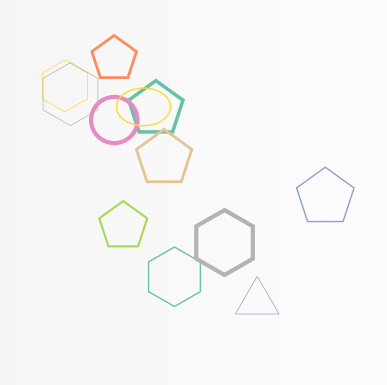[{"shape": "pentagon", "thickness": 2.5, "radius": 0.37, "center": [0.402, 0.717]}, {"shape": "hexagon", "thickness": 1, "radius": 0.39, "center": [0.45, 0.281]}, {"shape": "pentagon", "thickness": 2, "radius": 0.3, "center": [0.295, 0.847]}, {"shape": "triangle", "thickness": 0.5, "radius": 0.33, "center": [0.664, 0.217]}, {"shape": "pentagon", "thickness": 1, "radius": 0.39, "center": [0.84, 0.488]}, {"shape": "circle", "thickness": 3, "radius": 0.3, "center": [0.295, 0.688]}, {"shape": "pentagon", "thickness": 1.5, "radius": 0.33, "center": [0.318, 0.413]}, {"shape": "oval", "thickness": 1, "radius": 0.35, "center": [0.37, 0.722]}, {"shape": "hexagon", "thickness": 0.5, "radius": 0.34, "center": [0.167, 0.777]}, {"shape": "pentagon", "thickness": 2, "radius": 0.38, "center": [0.424, 0.589]}, {"shape": "hexagon", "thickness": 0.5, "radius": 0.41, "center": [0.182, 0.755]}, {"shape": "hexagon", "thickness": 3, "radius": 0.42, "center": [0.579, 0.37]}]